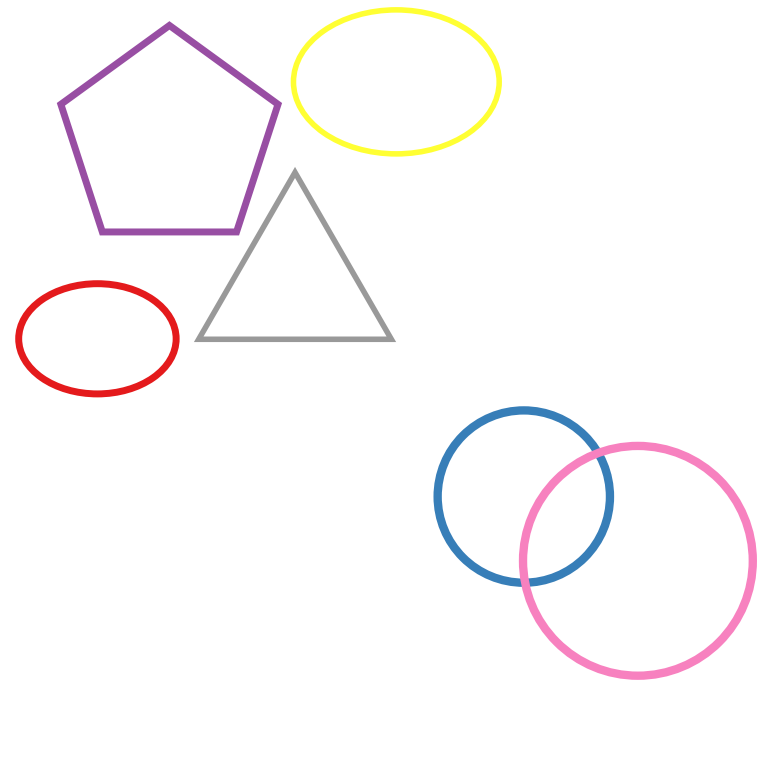[{"shape": "oval", "thickness": 2.5, "radius": 0.51, "center": [0.127, 0.56]}, {"shape": "circle", "thickness": 3, "radius": 0.56, "center": [0.68, 0.355]}, {"shape": "pentagon", "thickness": 2.5, "radius": 0.74, "center": [0.22, 0.819]}, {"shape": "oval", "thickness": 2, "radius": 0.67, "center": [0.515, 0.894]}, {"shape": "circle", "thickness": 3, "radius": 0.75, "center": [0.828, 0.272]}, {"shape": "triangle", "thickness": 2, "radius": 0.72, "center": [0.383, 0.632]}]